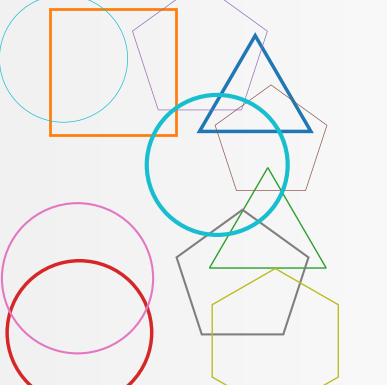[{"shape": "triangle", "thickness": 2.5, "radius": 0.83, "center": [0.659, 0.742]}, {"shape": "square", "thickness": 2, "radius": 0.82, "center": [0.292, 0.812]}, {"shape": "triangle", "thickness": 1, "radius": 0.87, "center": [0.691, 0.391]}, {"shape": "circle", "thickness": 2.5, "radius": 0.93, "center": [0.205, 0.136]}, {"shape": "pentagon", "thickness": 0.5, "radius": 0.92, "center": [0.516, 0.863]}, {"shape": "pentagon", "thickness": 0.5, "radius": 0.76, "center": [0.699, 0.628]}, {"shape": "circle", "thickness": 1.5, "radius": 0.98, "center": [0.2, 0.277]}, {"shape": "pentagon", "thickness": 1.5, "radius": 0.89, "center": [0.626, 0.276]}, {"shape": "hexagon", "thickness": 1, "radius": 0.94, "center": [0.71, 0.115]}, {"shape": "circle", "thickness": 3, "radius": 0.91, "center": [0.561, 0.572]}, {"shape": "circle", "thickness": 0.5, "radius": 0.83, "center": [0.164, 0.848]}]